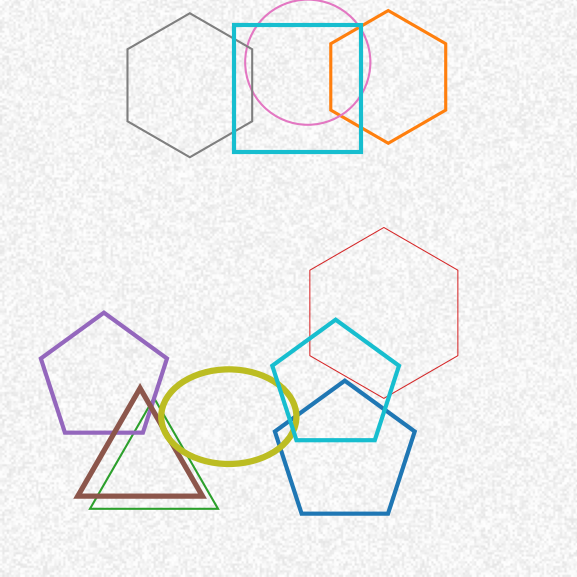[{"shape": "pentagon", "thickness": 2, "radius": 0.64, "center": [0.597, 0.213]}, {"shape": "hexagon", "thickness": 1.5, "radius": 0.57, "center": [0.672, 0.866]}, {"shape": "triangle", "thickness": 1, "radius": 0.64, "center": [0.267, 0.182]}, {"shape": "hexagon", "thickness": 0.5, "radius": 0.74, "center": [0.665, 0.457]}, {"shape": "pentagon", "thickness": 2, "radius": 0.57, "center": [0.18, 0.343]}, {"shape": "triangle", "thickness": 2.5, "radius": 0.62, "center": [0.243, 0.202]}, {"shape": "circle", "thickness": 1, "radius": 0.54, "center": [0.533, 0.891]}, {"shape": "hexagon", "thickness": 1, "radius": 0.62, "center": [0.329, 0.851]}, {"shape": "oval", "thickness": 3, "radius": 0.59, "center": [0.396, 0.278]}, {"shape": "pentagon", "thickness": 2, "radius": 0.58, "center": [0.581, 0.33]}, {"shape": "square", "thickness": 2, "radius": 0.55, "center": [0.515, 0.845]}]